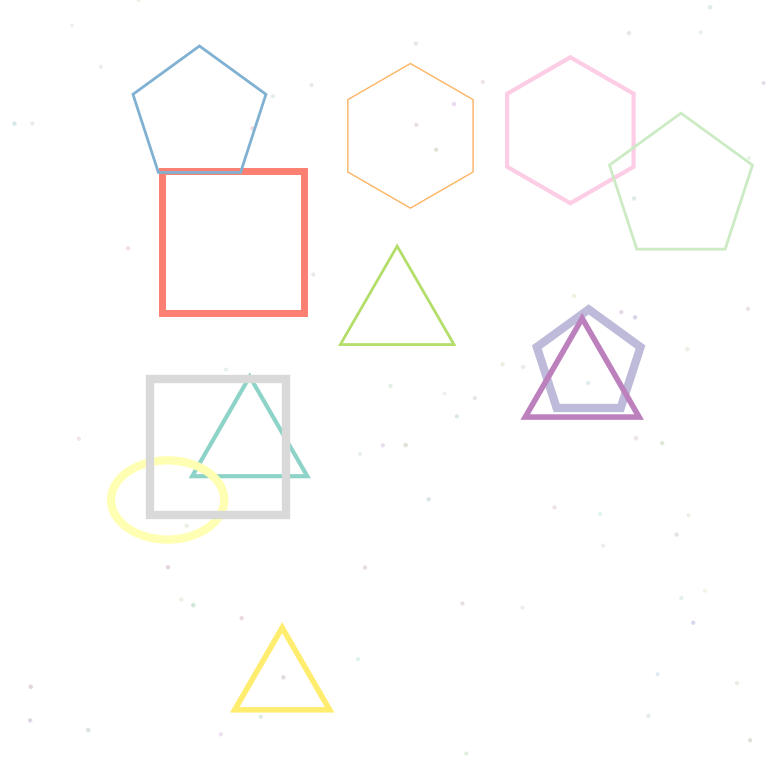[{"shape": "triangle", "thickness": 1.5, "radius": 0.43, "center": [0.324, 0.425]}, {"shape": "oval", "thickness": 3, "radius": 0.37, "center": [0.218, 0.351]}, {"shape": "pentagon", "thickness": 3, "radius": 0.35, "center": [0.765, 0.527]}, {"shape": "square", "thickness": 2.5, "radius": 0.46, "center": [0.303, 0.685]}, {"shape": "pentagon", "thickness": 1, "radius": 0.45, "center": [0.259, 0.849]}, {"shape": "hexagon", "thickness": 0.5, "radius": 0.47, "center": [0.533, 0.824]}, {"shape": "triangle", "thickness": 1, "radius": 0.43, "center": [0.516, 0.595]}, {"shape": "hexagon", "thickness": 1.5, "radius": 0.47, "center": [0.741, 0.831]}, {"shape": "square", "thickness": 3, "radius": 0.44, "center": [0.284, 0.419]}, {"shape": "triangle", "thickness": 2, "radius": 0.43, "center": [0.756, 0.501]}, {"shape": "pentagon", "thickness": 1, "radius": 0.49, "center": [0.884, 0.755]}, {"shape": "triangle", "thickness": 2, "radius": 0.36, "center": [0.366, 0.114]}]